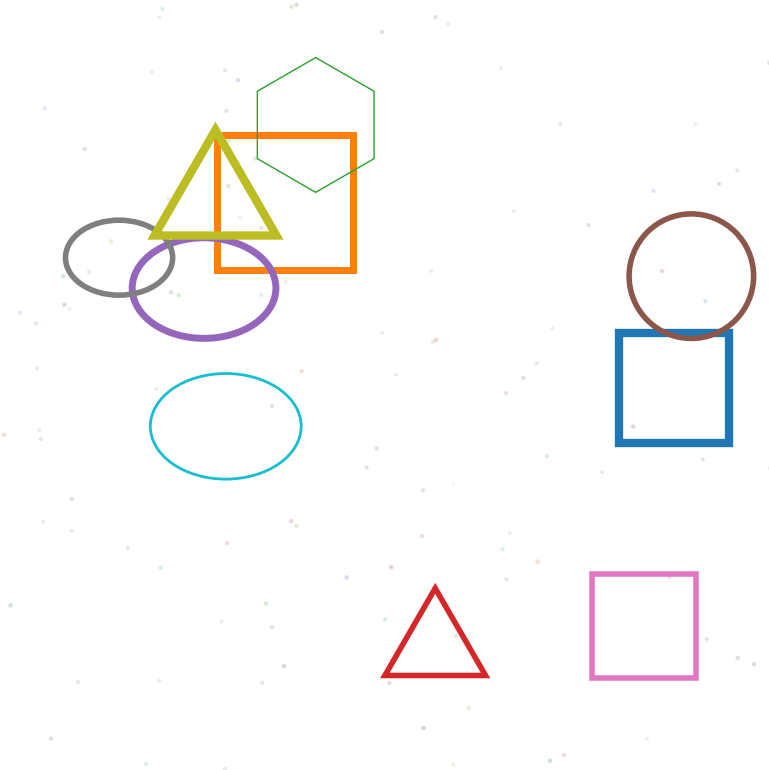[{"shape": "square", "thickness": 3, "radius": 0.36, "center": [0.876, 0.496]}, {"shape": "square", "thickness": 2.5, "radius": 0.44, "center": [0.37, 0.737]}, {"shape": "hexagon", "thickness": 0.5, "radius": 0.44, "center": [0.41, 0.838]}, {"shape": "triangle", "thickness": 2, "radius": 0.38, "center": [0.565, 0.16]}, {"shape": "oval", "thickness": 2.5, "radius": 0.47, "center": [0.265, 0.626]}, {"shape": "circle", "thickness": 2, "radius": 0.4, "center": [0.898, 0.641]}, {"shape": "square", "thickness": 2, "radius": 0.34, "center": [0.837, 0.187]}, {"shape": "oval", "thickness": 2, "radius": 0.35, "center": [0.155, 0.665]}, {"shape": "triangle", "thickness": 3, "radius": 0.46, "center": [0.28, 0.74]}, {"shape": "oval", "thickness": 1, "radius": 0.49, "center": [0.293, 0.446]}]